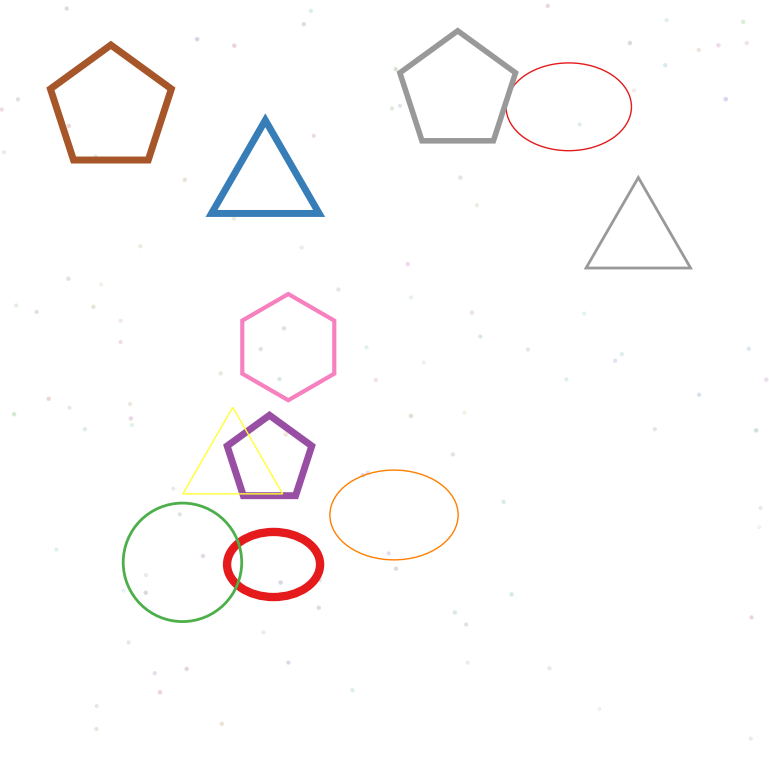[{"shape": "oval", "thickness": 0.5, "radius": 0.41, "center": [0.739, 0.861]}, {"shape": "oval", "thickness": 3, "radius": 0.3, "center": [0.355, 0.267]}, {"shape": "triangle", "thickness": 2.5, "radius": 0.4, "center": [0.345, 0.763]}, {"shape": "circle", "thickness": 1, "radius": 0.38, "center": [0.237, 0.27]}, {"shape": "pentagon", "thickness": 2.5, "radius": 0.29, "center": [0.35, 0.403]}, {"shape": "oval", "thickness": 0.5, "radius": 0.42, "center": [0.512, 0.331]}, {"shape": "triangle", "thickness": 0.5, "radius": 0.37, "center": [0.302, 0.396]}, {"shape": "pentagon", "thickness": 2.5, "radius": 0.41, "center": [0.144, 0.859]}, {"shape": "hexagon", "thickness": 1.5, "radius": 0.34, "center": [0.374, 0.549]}, {"shape": "pentagon", "thickness": 2, "radius": 0.39, "center": [0.594, 0.881]}, {"shape": "triangle", "thickness": 1, "radius": 0.39, "center": [0.829, 0.691]}]